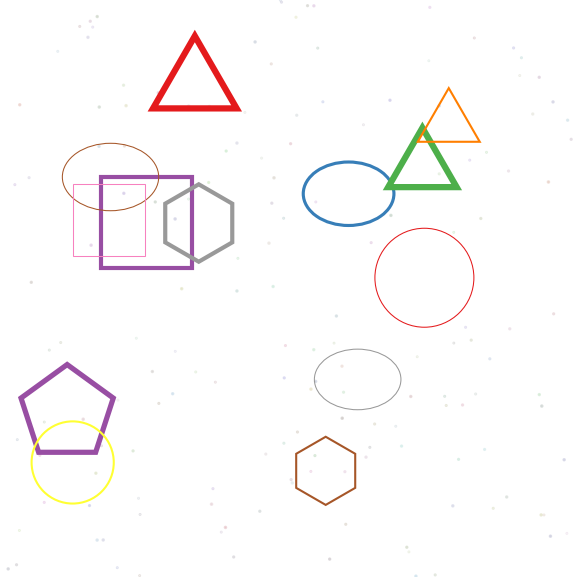[{"shape": "triangle", "thickness": 3, "radius": 0.42, "center": [0.337, 0.853]}, {"shape": "circle", "thickness": 0.5, "radius": 0.43, "center": [0.735, 0.518]}, {"shape": "oval", "thickness": 1.5, "radius": 0.39, "center": [0.604, 0.664]}, {"shape": "triangle", "thickness": 3, "radius": 0.34, "center": [0.731, 0.709]}, {"shape": "pentagon", "thickness": 2.5, "radius": 0.42, "center": [0.116, 0.284]}, {"shape": "square", "thickness": 2, "radius": 0.4, "center": [0.253, 0.613]}, {"shape": "triangle", "thickness": 1, "radius": 0.31, "center": [0.777, 0.785]}, {"shape": "circle", "thickness": 1, "radius": 0.36, "center": [0.126, 0.198]}, {"shape": "oval", "thickness": 0.5, "radius": 0.42, "center": [0.191, 0.693]}, {"shape": "hexagon", "thickness": 1, "radius": 0.3, "center": [0.564, 0.184]}, {"shape": "square", "thickness": 0.5, "radius": 0.31, "center": [0.188, 0.618]}, {"shape": "hexagon", "thickness": 2, "radius": 0.34, "center": [0.344, 0.613]}, {"shape": "oval", "thickness": 0.5, "radius": 0.37, "center": [0.619, 0.342]}]